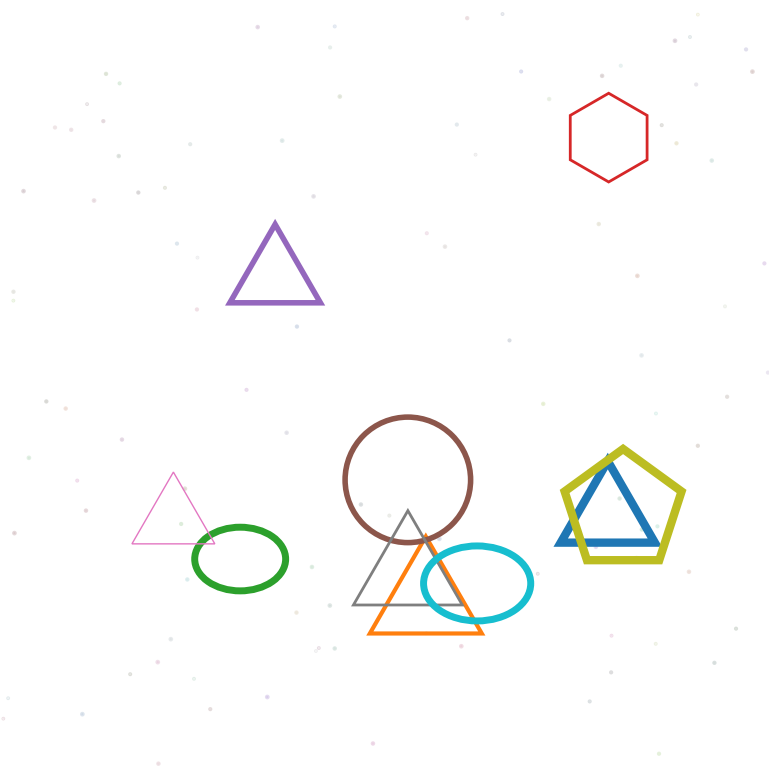[{"shape": "triangle", "thickness": 3, "radius": 0.35, "center": [0.789, 0.331]}, {"shape": "triangle", "thickness": 1.5, "radius": 0.42, "center": [0.553, 0.219]}, {"shape": "oval", "thickness": 2.5, "radius": 0.3, "center": [0.312, 0.274]}, {"shape": "hexagon", "thickness": 1, "radius": 0.29, "center": [0.79, 0.821]}, {"shape": "triangle", "thickness": 2, "radius": 0.34, "center": [0.357, 0.641]}, {"shape": "circle", "thickness": 2, "radius": 0.41, "center": [0.53, 0.377]}, {"shape": "triangle", "thickness": 0.5, "radius": 0.31, "center": [0.225, 0.325]}, {"shape": "triangle", "thickness": 1, "radius": 0.41, "center": [0.53, 0.255]}, {"shape": "pentagon", "thickness": 3, "radius": 0.4, "center": [0.809, 0.337]}, {"shape": "oval", "thickness": 2.5, "radius": 0.35, "center": [0.62, 0.242]}]